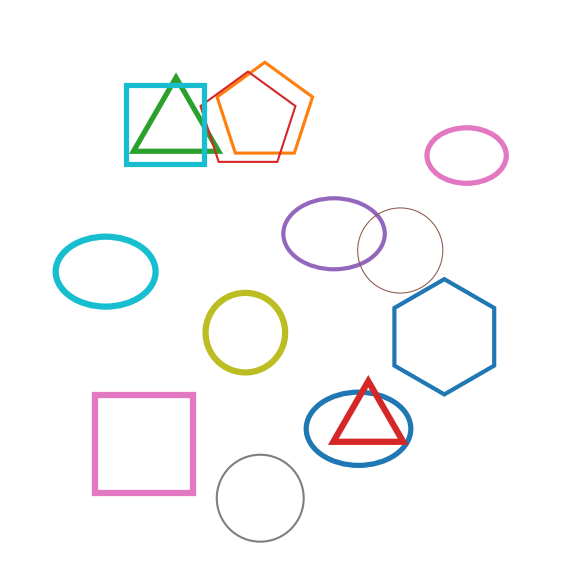[{"shape": "hexagon", "thickness": 2, "radius": 0.5, "center": [0.769, 0.416]}, {"shape": "oval", "thickness": 2.5, "radius": 0.45, "center": [0.621, 0.257]}, {"shape": "pentagon", "thickness": 1.5, "radius": 0.43, "center": [0.459, 0.804]}, {"shape": "triangle", "thickness": 2.5, "radius": 0.43, "center": [0.305, 0.78]}, {"shape": "pentagon", "thickness": 1, "radius": 0.43, "center": [0.429, 0.789]}, {"shape": "triangle", "thickness": 3, "radius": 0.35, "center": [0.638, 0.269]}, {"shape": "oval", "thickness": 2, "radius": 0.44, "center": [0.578, 0.594]}, {"shape": "circle", "thickness": 0.5, "radius": 0.37, "center": [0.693, 0.565]}, {"shape": "square", "thickness": 3, "radius": 0.42, "center": [0.249, 0.23]}, {"shape": "oval", "thickness": 2.5, "radius": 0.34, "center": [0.808, 0.73]}, {"shape": "circle", "thickness": 1, "radius": 0.38, "center": [0.451, 0.136]}, {"shape": "circle", "thickness": 3, "radius": 0.34, "center": [0.425, 0.423]}, {"shape": "oval", "thickness": 3, "radius": 0.43, "center": [0.183, 0.529]}, {"shape": "square", "thickness": 2.5, "radius": 0.34, "center": [0.286, 0.783]}]